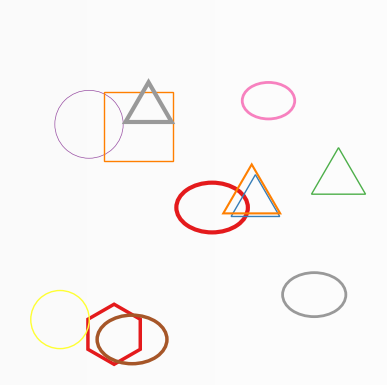[{"shape": "hexagon", "thickness": 2.5, "radius": 0.39, "center": [0.294, 0.132]}, {"shape": "oval", "thickness": 3, "radius": 0.46, "center": [0.547, 0.461]}, {"shape": "triangle", "thickness": 1, "radius": 0.36, "center": [0.659, 0.474]}, {"shape": "triangle", "thickness": 1, "radius": 0.4, "center": [0.874, 0.536]}, {"shape": "circle", "thickness": 0.5, "radius": 0.44, "center": [0.23, 0.677]}, {"shape": "square", "thickness": 1, "radius": 0.45, "center": [0.357, 0.671]}, {"shape": "triangle", "thickness": 1.5, "radius": 0.42, "center": [0.65, 0.488]}, {"shape": "circle", "thickness": 1, "radius": 0.38, "center": [0.155, 0.17]}, {"shape": "oval", "thickness": 2.5, "radius": 0.45, "center": [0.341, 0.118]}, {"shape": "oval", "thickness": 2, "radius": 0.34, "center": [0.693, 0.738]}, {"shape": "triangle", "thickness": 3, "radius": 0.34, "center": [0.383, 0.718]}, {"shape": "oval", "thickness": 2, "radius": 0.41, "center": [0.811, 0.235]}]